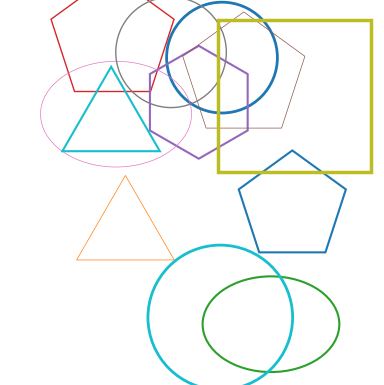[{"shape": "pentagon", "thickness": 1.5, "radius": 0.73, "center": [0.759, 0.463]}, {"shape": "circle", "thickness": 2, "radius": 0.72, "center": [0.577, 0.85]}, {"shape": "triangle", "thickness": 0.5, "radius": 0.73, "center": [0.326, 0.398]}, {"shape": "oval", "thickness": 1.5, "radius": 0.89, "center": [0.704, 0.158]}, {"shape": "pentagon", "thickness": 1, "radius": 0.84, "center": [0.292, 0.898]}, {"shape": "hexagon", "thickness": 1.5, "radius": 0.73, "center": [0.516, 0.734]}, {"shape": "pentagon", "thickness": 0.5, "radius": 0.83, "center": [0.633, 0.802]}, {"shape": "oval", "thickness": 0.5, "radius": 0.98, "center": [0.301, 0.703]}, {"shape": "circle", "thickness": 1, "radius": 0.72, "center": [0.444, 0.864]}, {"shape": "square", "thickness": 2.5, "radius": 0.99, "center": [0.765, 0.751]}, {"shape": "circle", "thickness": 2, "radius": 0.94, "center": [0.572, 0.175]}, {"shape": "triangle", "thickness": 1.5, "radius": 0.73, "center": [0.289, 0.68]}]